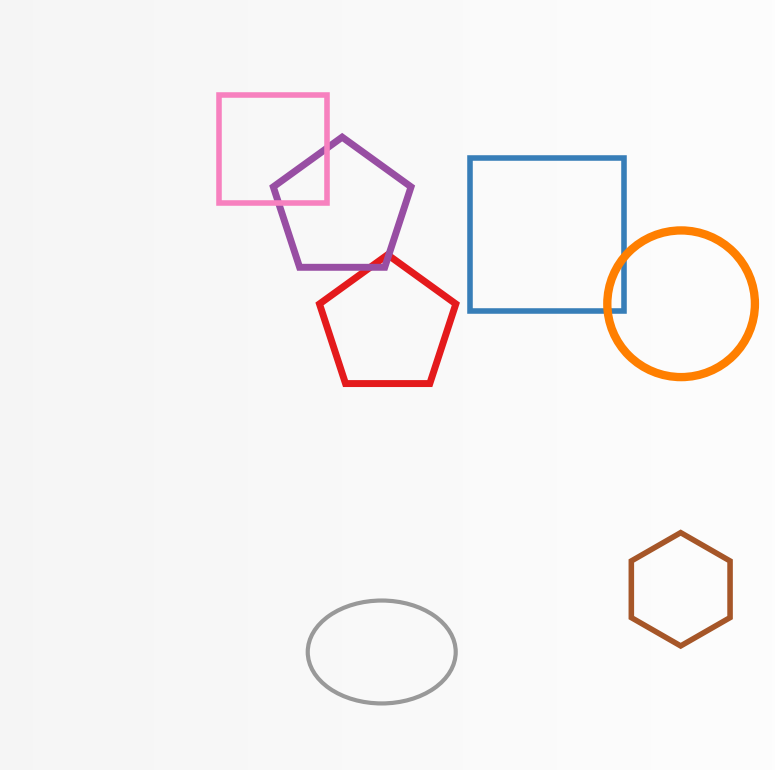[{"shape": "pentagon", "thickness": 2.5, "radius": 0.46, "center": [0.5, 0.577]}, {"shape": "square", "thickness": 2, "radius": 0.5, "center": [0.706, 0.696]}, {"shape": "pentagon", "thickness": 2.5, "radius": 0.47, "center": [0.442, 0.728]}, {"shape": "circle", "thickness": 3, "radius": 0.48, "center": [0.879, 0.605]}, {"shape": "hexagon", "thickness": 2, "radius": 0.37, "center": [0.878, 0.235]}, {"shape": "square", "thickness": 2, "radius": 0.35, "center": [0.353, 0.806]}, {"shape": "oval", "thickness": 1.5, "radius": 0.48, "center": [0.493, 0.153]}]